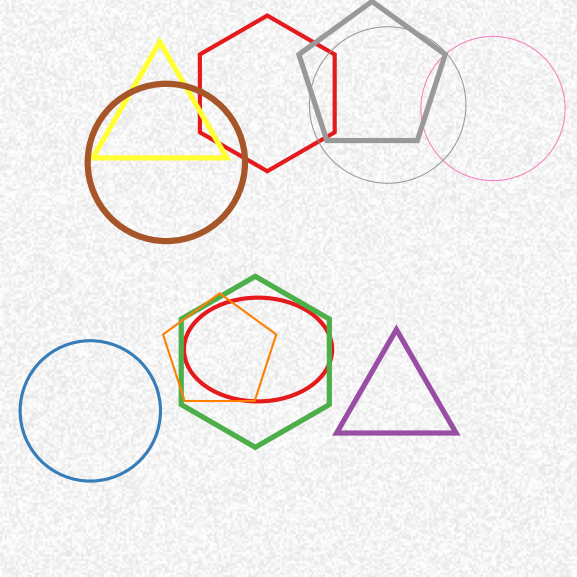[{"shape": "oval", "thickness": 2, "radius": 0.64, "center": [0.447, 0.394]}, {"shape": "hexagon", "thickness": 2, "radius": 0.67, "center": [0.463, 0.837]}, {"shape": "circle", "thickness": 1.5, "radius": 0.61, "center": [0.156, 0.288]}, {"shape": "hexagon", "thickness": 2.5, "radius": 0.74, "center": [0.442, 0.373]}, {"shape": "triangle", "thickness": 2.5, "radius": 0.6, "center": [0.686, 0.309]}, {"shape": "pentagon", "thickness": 1, "radius": 0.52, "center": [0.38, 0.388]}, {"shape": "triangle", "thickness": 2.5, "radius": 0.67, "center": [0.277, 0.793]}, {"shape": "circle", "thickness": 3, "radius": 0.68, "center": [0.288, 0.718]}, {"shape": "circle", "thickness": 0.5, "radius": 0.62, "center": [0.854, 0.811]}, {"shape": "pentagon", "thickness": 2.5, "radius": 0.67, "center": [0.644, 0.864]}, {"shape": "circle", "thickness": 0.5, "radius": 0.68, "center": [0.671, 0.817]}]